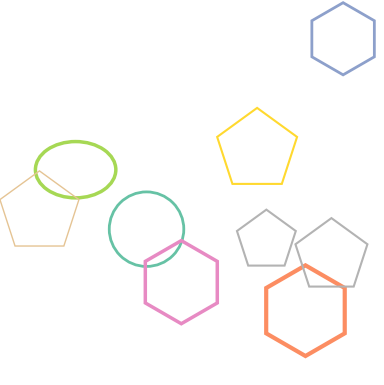[{"shape": "circle", "thickness": 2, "radius": 0.48, "center": [0.381, 0.405]}, {"shape": "hexagon", "thickness": 3, "radius": 0.59, "center": [0.793, 0.193]}, {"shape": "hexagon", "thickness": 2, "radius": 0.47, "center": [0.891, 0.899]}, {"shape": "hexagon", "thickness": 2.5, "radius": 0.54, "center": [0.471, 0.267]}, {"shape": "oval", "thickness": 2.5, "radius": 0.52, "center": [0.196, 0.559]}, {"shape": "pentagon", "thickness": 1.5, "radius": 0.55, "center": [0.668, 0.611]}, {"shape": "pentagon", "thickness": 1, "radius": 0.54, "center": [0.102, 0.448]}, {"shape": "pentagon", "thickness": 1.5, "radius": 0.49, "center": [0.861, 0.335]}, {"shape": "pentagon", "thickness": 1.5, "radius": 0.4, "center": [0.692, 0.375]}]